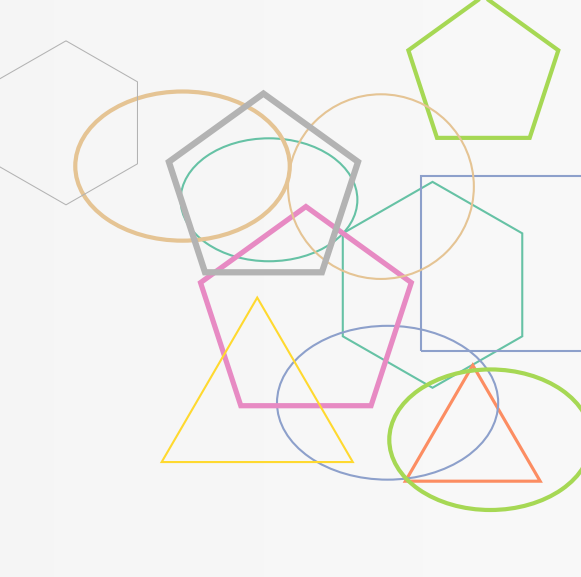[{"shape": "oval", "thickness": 1, "radius": 0.76, "center": [0.463, 0.653]}, {"shape": "hexagon", "thickness": 1, "radius": 0.89, "center": [0.744, 0.506]}, {"shape": "triangle", "thickness": 1.5, "radius": 0.67, "center": [0.813, 0.233]}, {"shape": "square", "thickness": 1, "radius": 0.76, "center": [0.876, 0.543]}, {"shape": "oval", "thickness": 1, "radius": 0.95, "center": [0.667, 0.302]}, {"shape": "pentagon", "thickness": 2.5, "radius": 0.95, "center": [0.526, 0.451]}, {"shape": "pentagon", "thickness": 2, "radius": 0.68, "center": [0.832, 0.87]}, {"shape": "oval", "thickness": 2, "radius": 0.87, "center": [0.844, 0.238]}, {"shape": "triangle", "thickness": 1, "radius": 0.95, "center": [0.443, 0.294]}, {"shape": "oval", "thickness": 2, "radius": 0.92, "center": [0.314, 0.712]}, {"shape": "circle", "thickness": 1, "radius": 0.8, "center": [0.655, 0.676]}, {"shape": "hexagon", "thickness": 0.5, "radius": 0.71, "center": [0.114, 0.786]}, {"shape": "pentagon", "thickness": 3, "radius": 0.86, "center": [0.453, 0.666]}]